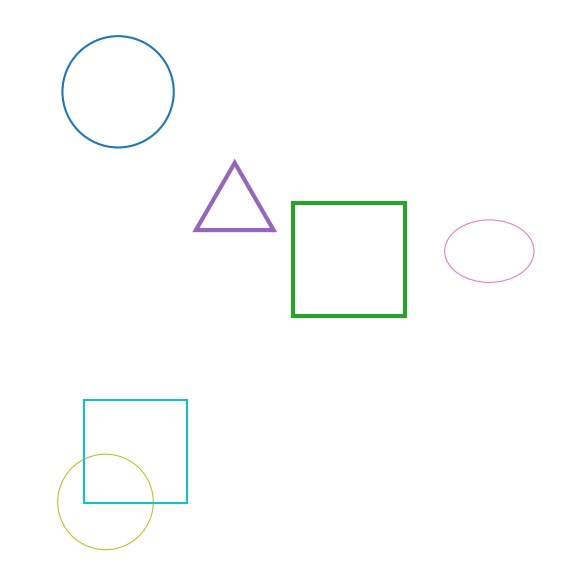[{"shape": "circle", "thickness": 1, "radius": 0.48, "center": [0.204, 0.84]}, {"shape": "square", "thickness": 2, "radius": 0.49, "center": [0.604, 0.55]}, {"shape": "triangle", "thickness": 2, "radius": 0.39, "center": [0.406, 0.64]}, {"shape": "oval", "thickness": 0.5, "radius": 0.39, "center": [0.847, 0.564]}, {"shape": "circle", "thickness": 0.5, "radius": 0.41, "center": [0.183, 0.13]}, {"shape": "square", "thickness": 1, "radius": 0.45, "center": [0.235, 0.217]}]